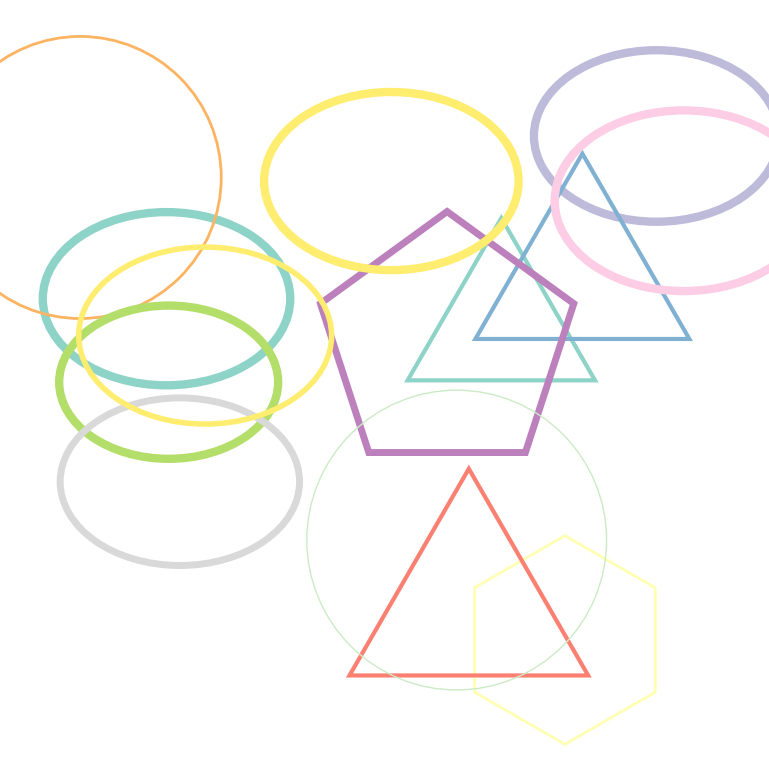[{"shape": "triangle", "thickness": 1.5, "radius": 0.7, "center": [0.651, 0.576]}, {"shape": "oval", "thickness": 3, "radius": 0.8, "center": [0.216, 0.612]}, {"shape": "hexagon", "thickness": 1, "radius": 0.68, "center": [0.734, 0.169]}, {"shape": "oval", "thickness": 3, "radius": 0.8, "center": [0.853, 0.823]}, {"shape": "triangle", "thickness": 1.5, "radius": 0.89, "center": [0.609, 0.212]}, {"shape": "triangle", "thickness": 1.5, "radius": 0.8, "center": [0.756, 0.64]}, {"shape": "circle", "thickness": 1, "radius": 0.92, "center": [0.104, 0.77]}, {"shape": "oval", "thickness": 3, "radius": 0.71, "center": [0.219, 0.504]}, {"shape": "oval", "thickness": 3, "radius": 0.84, "center": [0.888, 0.739]}, {"shape": "oval", "thickness": 2.5, "radius": 0.78, "center": [0.234, 0.374]}, {"shape": "pentagon", "thickness": 2.5, "radius": 0.86, "center": [0.581, 0.552]}, {"shape": "circle", "thickness": 0.5, "radius": 0.97, "center": [0.593, 0.299]}, {"shape": "oval", "thickness": 3, "radius": 0.83, "center": [0.508, 0.765]}, {"shape": "oval", "thickness": 2, "radius": 0.82, "center": [0.266, 0.564]}]